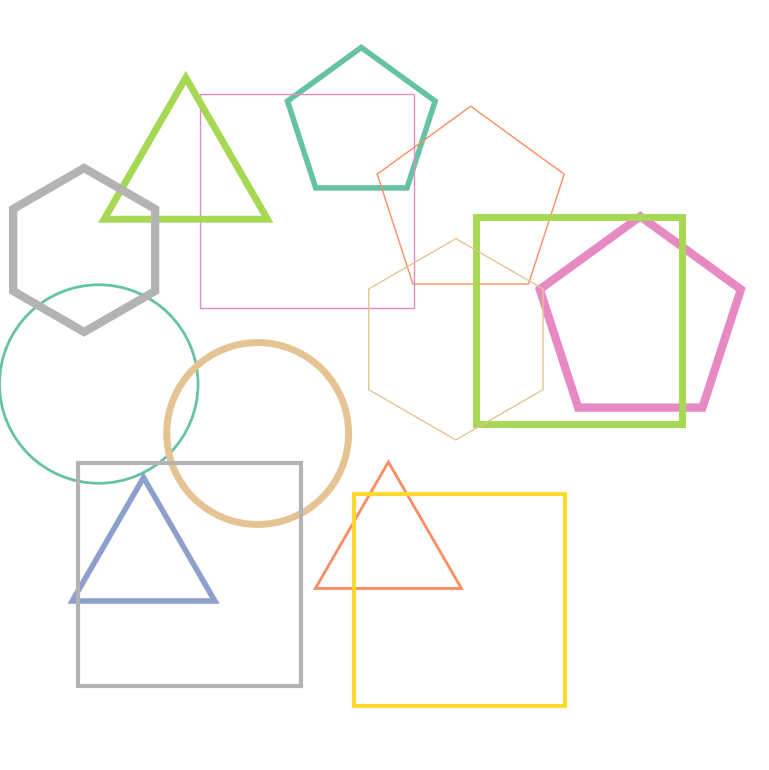[{"shape": "circle", "thickness": 1, "radius": 0.64, "center": [0.128, 0.501]}, {"shape": "pentagon", "thickness": 2, "radius": 0.5, "center": [0.469, 0.838]}, {"shape": "triangle", "thickness": 1, "radius": 0.55, "center": [0.504, 0.29]}, {"shape": "pentagon", "thickness": 0.5, "radius": 0.64, "center": [0.611, 0.734]}, {"shape": "triangle", "thickness": 2, "radius": 0.53, "center": [0.186, 0.273]}, {"shape": "pentagon", "thickness": 3, "radius": 0.69, "center": [0.832, 0.582]}, {"shape": "square", "thickness": 0.5, "radius": 0.7, "center": [0.398, 0.739]}, {"shape": "triangle", "thickness": 2.5, "radius": 0.61, "center": [0.241, 0.777]}, {"shape": "square", "thickness": 2.5, "radius": 0.67, "center": [0.752, 0.584]}, {"shape": "square", "thickness": 1.5, "radius": 0.69, "center": [0.596, 0.221]}, {"shape": "circle", "thickness": 2.5, "radius": 0.59, "center": [0.335, 0.437]}, {"shape": "hexagon", "thickness": 0.5, "radius": 0.65, "center": [0.592, 0.559]}, {"shape": "hexagon", "thickness": 3, "radius": 0.53, "center": [0.109, 0.675]}, {"shape": "square", "thickness": 1.5, "radius": 0.72, "center": [0.246, 0.254]}]